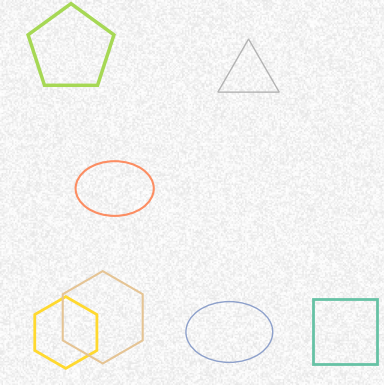[{"shape": "square", "thickness": 2, "radius": 0.42, "center": [0.896, 0.14]}, {"shape": "oval", "thickness": 1.5, "radius": 0.51, "center": [0.298, 0.51]}, {"shape": "oval", "thickness": 1, "radius": 0.56, "center": [0.596, 0.138]}, {"shape": "pentagon", "thickness": 2.5, "radius": 0.59, "center": [0.184, 0.873]}, {"shape": "hexagon", "thickness": 2, "radius": 0.47, "center": [0.171, 0.136]}, {"shape": "hexagon", "thickness": 1.5, "radius": 0.6, "center": [0.267, 0.176]}, {"shape": "triangle", "thickness": 1, "radius": 0.46, "center": [0.646, 0.807]}]